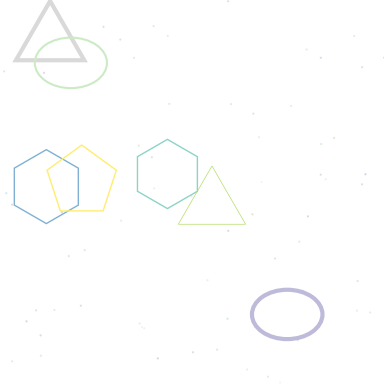[{"shape": "hexagon", "thickness": 1, "radius": 0.45, "center": [0.435, 0.548]}, {"shape": "oval", "thickness": 3, "radius": 0.46, "center": [0.746, 0.183]}, {"shape": "hexagon", "thickness": 1, "radius": 0.48, "center": [0.12, 0.515]}, {"shape": "triangle", "thickness": 0.5, "radius": 0.5, "center": [0.551, 0.468]}, {"shape": "triangle", "thickness": 3, "radius": 0.51, "center": [0.13, 0.895]}, {"shape": "oval", "thickness": 1.5, "radius": 0.47, "center": [0.184, 0.837]}, {"shape": "pentagon", "thickness": 1, "radius": 0.47, "center": [0.212, 0.529]}]